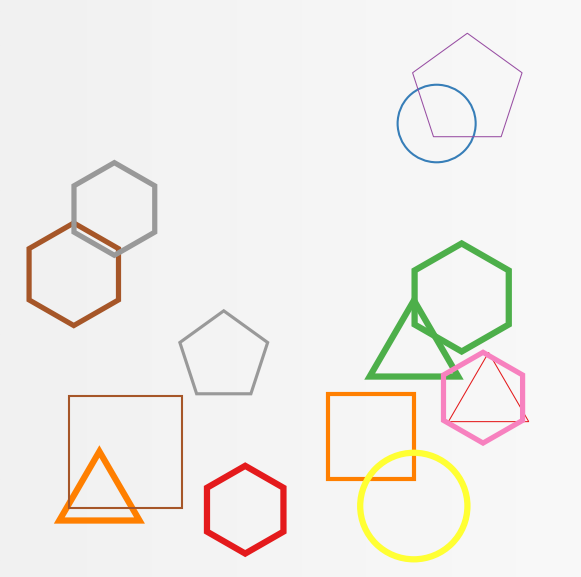[{"shape": "hexagon", "thickness": 3, "radius": 0.38, "center": [0.422, 0.117]}, {"shape": "triangle", "thickness": 0.5, "radius": 0.4, "center": [0.841, 0.309]}, {"shape": "circle", "thickness": 1, "radius": 0.34, "center": [0.751, 0.785]}, {"shape": "hexagon", "thickness": 3, "radius": 0.47, "center": [0.794, 0.484]}, {"shape": "triangle", "thickness": 3, "radius": 0.44, "center": [0.712, 0.391]}, {"shape": "pentagon", "thickness": 0.5, "radius": 0.5, "center": [0.804, 0.843]}, {"shape": "triangle", "thickness": 3, "radius": 0.4, "center": [0.171, 0.138]}, {"shape": "square", "thickness": 2, "radius": 0.37, "center": [0.638, 0.243]}, {"shape": "circle", "thickness": 3, "radius": 0.46, "center": [0.712, 0.123]}, {"shape": "square", "thickness": 1, "radius": 0.48, "center": [0.216, 0.216]}, {"shape": "hexagon", "thickness": 2.5, "radius": 0.44, "center": [0.127, 0.524]}, {"shape": "hexagon", "thickness": 2.5, "radius": 0.39, "center": [0.831, 0.311]}, {"shape": "pentagon", "thickness": 1.5, "radius": 0.4, "center": [0.385, 0.382]}, {"shape": "hexagon", "thickness": 2.5, "radius": 0.4, "center": [0.197, 0.637]}]